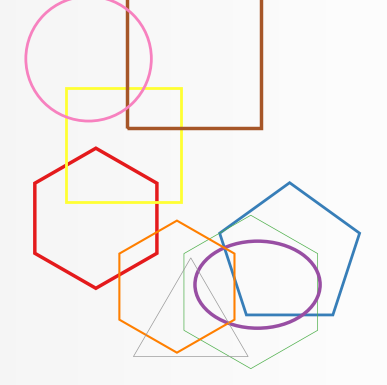[{"shape": "hexagon", "thickness": 2.5, "radius": 0.91, "center": [0.247, 0.433]}, {"shape": "pentagon", "thickness": 2, "radius": 0.95, "center": [0.747, 0.336]}, {"shape": "hexagon", "thickness": 0.5, "radius": 1.0, "center": [0.647, 0.242]}, {"shape": "oval", "thickness": 2.5, "radius": 0.81, "center": [0.665, 0.261]}, {"shape": "hexagon", "thickness": 1.5, "radius": 0.86, "center": [0.457, 0.255]}, {"shape": "square", "thickness": 2, "radius": 0.74, "center": [0.318, 0.623]}, {"shape": "square", "thickness": 2.5, "radius": 0.86, "center": [0.501, 0.839]}, {"shape": "circle", "thickness": 2, "radius": 0.81, "center": [0.229, 0.848]}, {"shape": "triangle", "thickness": 0.5, "radius": 0.85, "center": [0.492, 0.159]}]